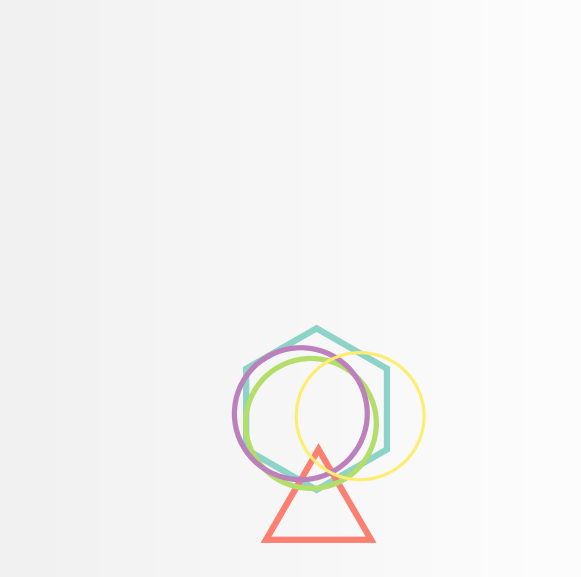[{"shape": "hexagon", "thickness": 3, "radius": 0.7, "center": [0.545, 0.291]}, {"shape": "triangle", "thickness": 3, "radius": 0.52, "center": [0.548, 0.117]}, {"shape": "circle", "thickness": 2.5, "radius": 0.56, "center": [0.535, 0.266]}, {"shape": "circle", "thickness": 2.5, "radius": 0.57, "center": [0.518, 0.283]}, {"shape": "circle", "thickness": 1.5, "radius": 0.55, "center": [0.62, 0.278]}]